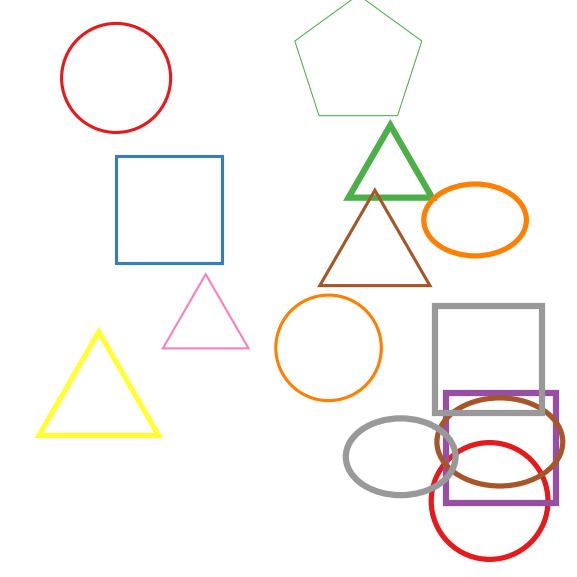[{"shape": "circle", "thickness": 1.5, "radius": 0.47, "center": [0.201, 0.864]}, {"shape": "circle", "thickness": 2.5, "radius": 0.51, "center": [0.848, 0.132]}, {"shape": "square", "thickness": 1.5, "radius": 0.46, "center": [0.292, 0.637]}, {"shape": "pentagon", "thickness": 0.5, "radius": 0.58, "center": [0.62, 0.892]}, {"shape": "triangle", "thickness": 3, "radius": 0.42, "center": [0.676, 0.699]}, {"shape": "square", "thickness": 3, "radius": 0.48, "center": [0.867, 0.223]}, {"shape": "circle", "thickness": 1.5, "radius": 0.46, "center": [0.569, 0.397]}, {"shape": "oval", "thickness": 2.5, "radius": 0.44, "center": [0.823, 0.618]}, {"shape": "triangle", "thickness": 2.5, "radius": 0.6, "center": [0.171, 0.305]}, {"shape": "oval", "thickness": 2.5, "radius": 0.54, "center": [0.866, 0.234]}, {"shape": "triangle", "thickness": 1.5, "radius": 0.55, "center": [0.649, 0.56]}, {"shape": "triangle", "thickness": 1, "radius": 0.43, "center": [0.356, 0.439]}, {"shape": "square", "thickness": 3, "radius": 0.46, "center": [0.847, 0.377]}, {"shape": "oval", "thickness": 3, "radius": 0.47, "center": [0.694, 0.208]}]